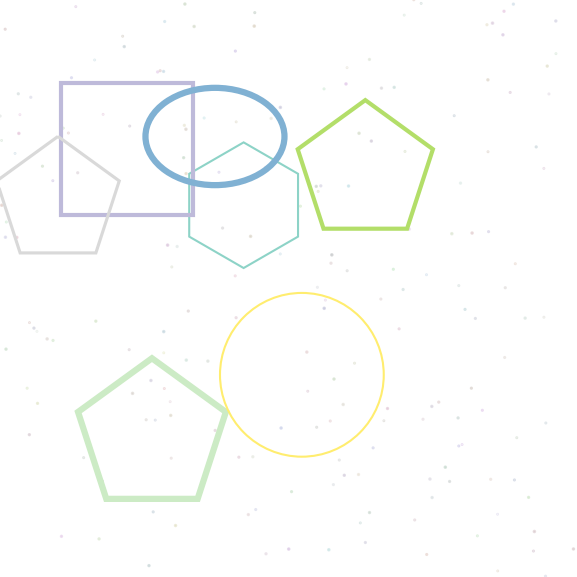[{"shape": "hexagon", "thickness": 1, "radius": 0.54, "center": [0.422, 0.644]}, {"shape": "square", "thickness": 2, "radius": 0.57, "center": [0.22, 0.742]}, {"shape": "oval", "thickness": 3, "radius": 0.6, "center": [0.372, 0.763]}, {"shape": "pentagon", "thickness": 2, "radius": 0.62, "center": [0.633, 0.703]}, {"shape": "pentagon", "thickness": 1.5, "radius": 0.56, "center": [0.1, 0.651]}, {"shape": "pentagon", "thickness": 3, "radius": 0.67, "center": [0.263, 0.244]}, {"shape": "circle", "thickness": 1, "radius": 0.71, "center": [0.523, 0.35]}]